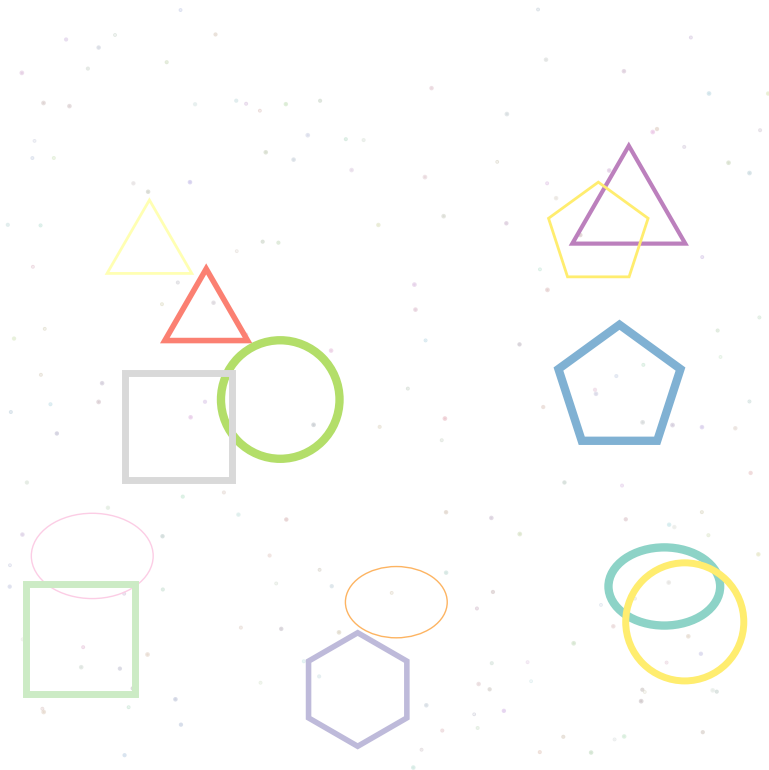[{"shape": "oval", "thickness": 3, "radius": 0.36, "center": [0.863, 0.238]}, {"shape": "triangle", "thickness": 1, "radius": 0.32, "center": [0.194, 0.677]}, {"shape": "hexagon", "thickness": 2, "radius": 0.37, "center": [0.465, 0.105]}, {"shape": "triangle", "thickness": 2, "radius": 0.31, "center": [0.268, 0.589]}, {"shape": "pentagon", "thickness": 3, "radius": 0.42, "center": [0.804, 0.495]}, {"shape": "oval", "thickness": 0.5, "radius": 0.33, "center": [0.515, 0.218]}, {"shape": "circle", "thickness": 3, "radius": 0.38, "center": [0.364, 0.481]}, {"shape": "oval", "thickness": 0.5, "radius": 0.4, "center": [0.12, 0.278]}, {"shape": "square", "thickness": 2.5, "radius": 0.35, "center": [0.231, 0.446]}, {"shape": "triangle", "thickness": 1.5, "radius": 0.42, "center": [0.817, 0.726]}, {"shape": "square", "thickness": 2.5, "radius": 0.36, "center": [0.104, 0.17]}, {"shape": "circle", "thickness": 2.5, "radius": 0.38, "center": [0.889, 0.192]}, {"shape": "pentagon", "thickness": 1, "radius": 0.34, "center": [0.777, 0.695]}]